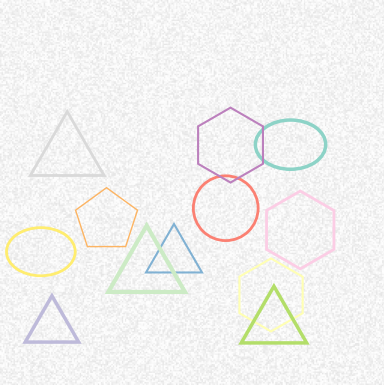[{"shape": "oval", "thickness": 2.5, "radius": 0.46, "center": [0.755, 0.624]}, {"shape": "hexagon", "thickness": 1.5, "radius": 0.47, "center": [0.704, 0.234]}, {"shape": "triangle", "thickness": 2.5, "radius": 0.4, "center": [0.135, 0.152]}, {"shape": "circle", "thickness": 2, "radius": 0.42, "center": [0.586, 0.459]}, {"shape": "triangle", "thickness": 1.5, "radius": 0.42, "center": [0.452, 0.334]}, {"shape": "pentagon", "thickness": 1, "radius": 0.42, "center": [0.277, 0.428]}, {"shape": "triangle", "thickness": 2.5, "radius": 0.49, "center": [0.712, 0.158]}, {"shape": "hexagon", "thickness": 2, "radius": 0.51, "center": [0.78, 0.403]}, {"shape": "triangle", "thickness": 2, "radius": 0.55, "center": [0.175, 0.599]}, {"shape": "hexagon", "thickness": 1.5, "radius": 0.49, "center": [0.599, 0.623]}, {"shape": "triangle", "thickness": 3, "radius": 0.57, "center": [0.381, 0.299]}, {"shape": "oval", "thickness": 2, "radius": 0.45, "center": [0.106, 0.346]}]